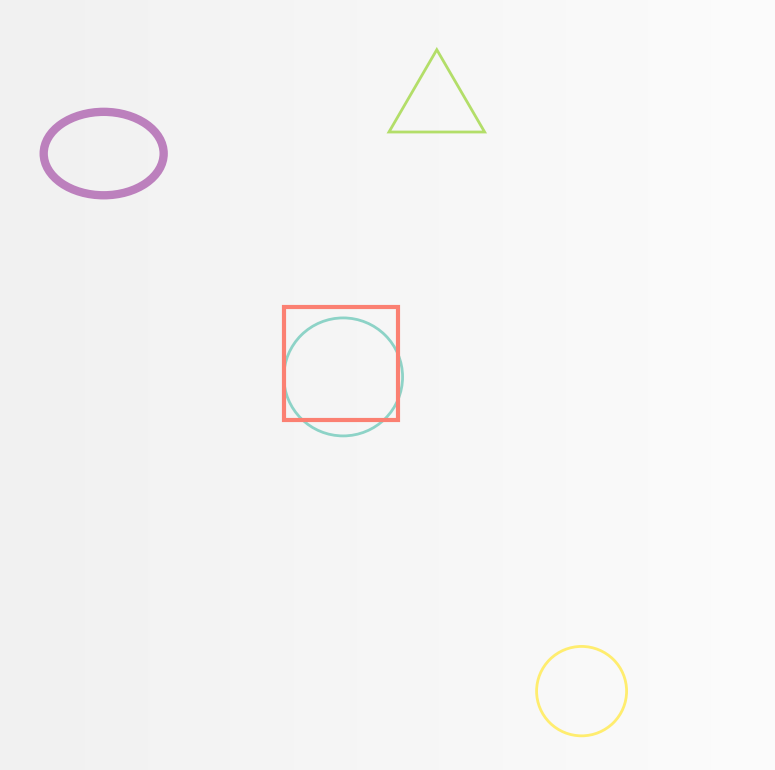[{"shape": "circle", "thickness": 1, "radius": 0.38, "center": [0.443, 0.511]}, {"shape": "square", "thickness": 1.5, "radius": 0.37, "center": [0.44, 0.528]}, {"shape": "triangle", "thickness": 1, "radius": 0.36, "center": [0.564, 0.864]}, {"shape": "oval", "thickness": 3, "radius": 0.39, "center": [0.134, 0.801]}, {"shape": "circle", "thickness": 1, "radius": 0.29, "center": [0.75, 0.102]}]